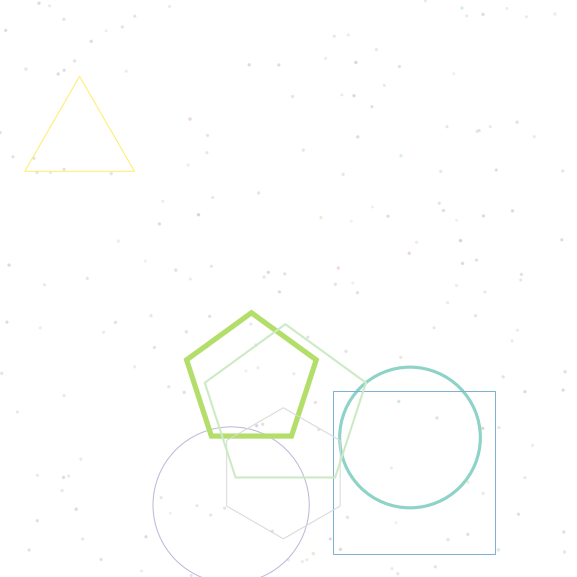[{"shape": "circle", "thickness": 1.5, "radius": 0.61, "center": [0.71, 0.242]}, {"shape": "circle", "thickness": 0.5, "radius": 0.68, "center": [0.4, 0.125]}, {"shape": "square", "thickness": 0.5, "radius": 0.7, "center": [0.717, 0.181]}, {"shape": "pentagon", "thickness": 2.5, "radius": 0.59, "center": [0.435, 0.34]}, {"shape": "hexagon", "thickness": 0.5, "radius": 0.57, "center": [0.491, 0.18]}, {"shape": "pentagon", "thickness": 1, "radius": 0.73, "center": [0.494, 0.291]}, {"shape": "triangle", "thickness": 0.5, "radius": 0.55, "center": [0.138, 0.757]}]